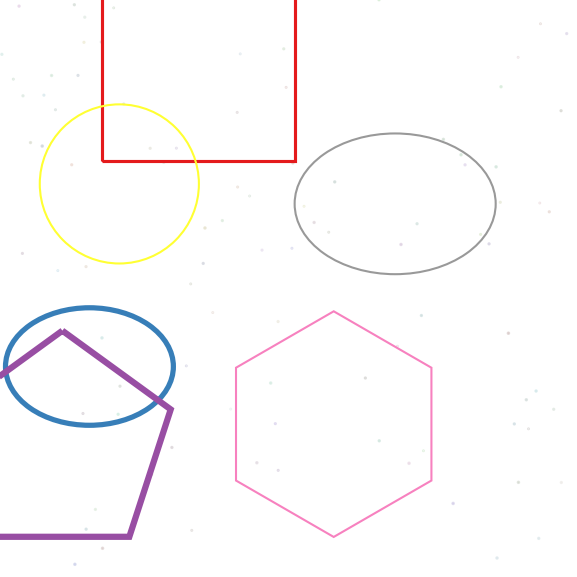[{"shape": "square", "thickness": 1.5, "radius": 0.83, "center": [0.344, 0.887]}, {"shape": "oval", "thickness": 2.5, "radius": 0.73, "center": [0.155, 0.364]}, {"shape": "pentagon", "thickness": 3, "radius": 0.99, "center": [0.108, 0.229]}, {"shape": "circle", "thickness": 1, "radius": 0.69, "center": [0.207, 0.681]}, {"shape": "hexagon", "thickness": 1, "radius": 0.98, "center": [0.578, 0.265]}, {"shape": "oval", "thickness": 1, "radius": 0.87, "center": [0.684, 0.646]}]